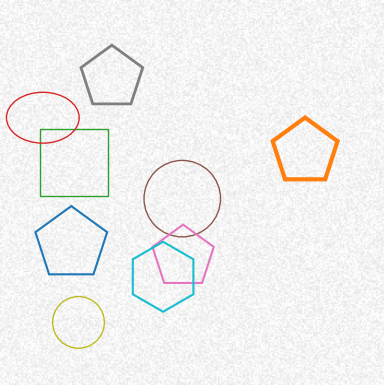[{"shape": "pentagon", "thickness": 1.5, "radius": 0.49, "center": [0.185, 0.367]}, {"shape": "pentagon", "thickness": 3, "radius": 0.44, "center": [0.792, 0.606]}, {"shape": "square", "thickness": 1, "radius": 0.44, "center": [0.192, 0.578]}, {"shape": "oval", "thickness": 1, "radius": 0.47, "center": [0.111, 0.694]}, {"shape": "circle", "thickness": 1, "radius": 0.5, "center": [0.473, 0.484]}, {"shape": "pentagon", "thickness": 1.5, "radius": 0.42, "center": [0.476, 0.333]}, {"shape": "pentagon", "thickness": 2, "radius": 0.42, "center": [0.291, 0.798]}, {"shape": "circle", "thickness": 1, "radius": 0.34, "center": [0.204, 0.163]}, {"shape": "hexagon", "thickness": 1.5, "radius": 0.45, "center": [0.424, 0.281]}]